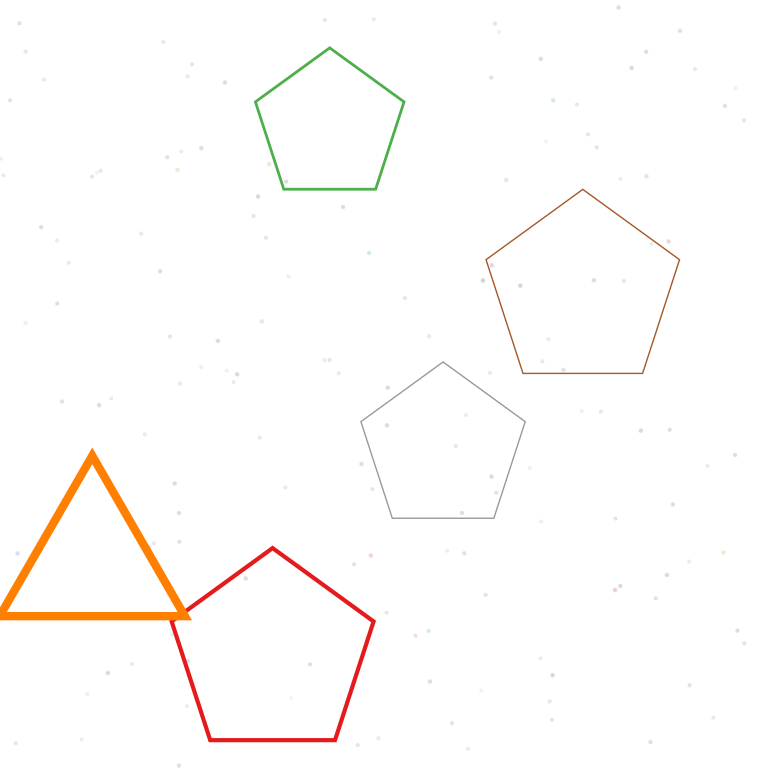[{"shape": "pentagon", "thickness": 1.5, "radius": 0.69, "center": [0.354, 0.15]}, {"shape": "pentagon", "thickness": 1, "radius": 0.51, "center": [0.428, 0.836]}, {"shape": "triangle", "thickness": 3, "radius": 0.69, "center": [0.12, 0.269]}, {"shape": "pentagon", "thickness": 0.5, "radius": 0.66, "center": [0.757, 0.622]}, {"shape": "pentagon", "thickness": 0.5, "radius": 0.56, "center": [0.575, 0.418]}]